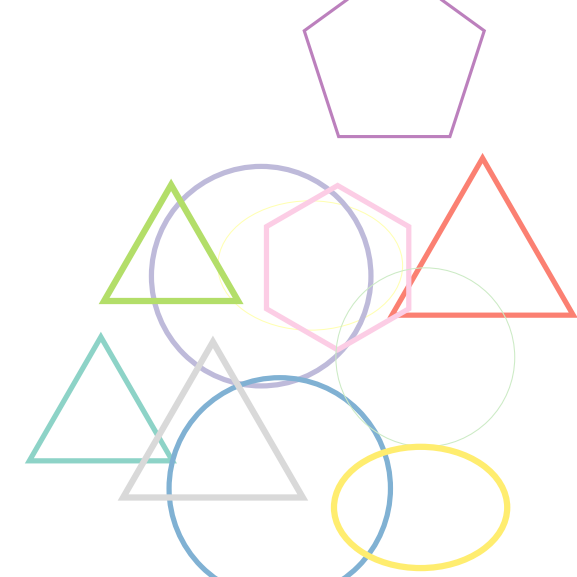[{"shape": "triangle", "thickness": 2.5, "radius": 0.72, "center": [0.175, 0.273]}, {"shape": "oval", "thickness": 0.5, "radius": 0.8, "center": [0.537, 0.539]}, {"shape": "circle", "thickness": 2.5, "radius": 0.95, "center": [0.452, 0.521]}, {"shape": "triangle", "thickness": 2.5, "radius": 0.91, "center": [0.836, 0.544]}, {"shape": "circle", "thickness": 2.5, "radius": 0.96, "center": [0.484, 0.153]}, {"shape": "triangle", "thickness": 3, "radius": 0.67, "center": [0.296, 0.545]}, {"shape": "hexagon", "thickness": 2.5, "radius": 0.71, "center": [0.585, 0.536]}, {"shape": "triangle", "thickness": 3, "radius": 0.9, "center": [0.369, 0.228]}, {"shape": "pentagon", "thickness": 1.5, "radius": 0.82, "center": [0.683, 0.895]}, {"shape": "circle", "thickness": 0.5, "radius": 0.77, "center": [0.736, 0.38]}, {"shape": "oval", "thickness": 3, "radius": 0.75, "center": [0.728, 0.12]}]